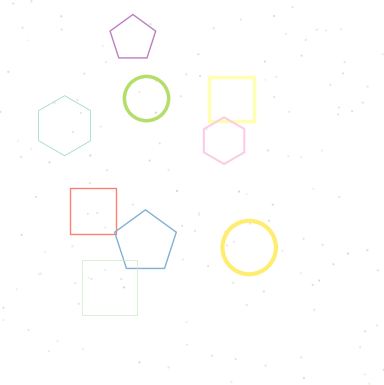[{"shape": "hexagon", "thickness": 0.5, "radius": 0.39, "center": [0.168, 0.674]}, {"shape": "square", "thickness": 2.5, "radius": 0.29, "center": [0.601, 0.743]}, {"shape": "square", "thickness": 1, "radius": 0.3, "center": [0.242, 0.452]}, {"shape": "pentagon", "thickness": 1, "radius": 0.42, "center": [0.378, 0.371]}, {"shape": "circle", "thickness": 2.5, "radius": 0.29, "center": [0.381, 0.744]}, {"shape": "hexagon", "thickness": 1.5, "radius": 0.3, "center": [0.582, 0.635]}, {"shape": "pentagon", "thickness": 1, "radius": 0.31, "center": [0.345, 0.9]}, {"shape": "square", "thickness": 0.5, "radius": 0.36, "center": [0.284, 0.253]}, {"shape": "circle", "thickness": 3, "radius": 0.35, "center": [0.647, 0.357]}]